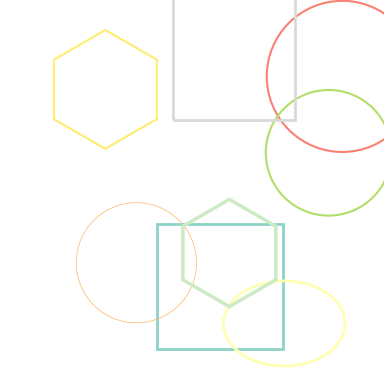[{"shape": "square", "thickness": 2, "radius": 0.81, "center": [0.572, 0.256]}, {"shape": "oval", "thickness": 2, "radius": 0.79, "center": [0.738, 0.16]}, {"shape": "circle", "thickness": 1.5, "radius": 0.98, "center": [0.889, 0.802]}, {"shape": "circle", "thickness": 0.5, "radius": 0.78, "center": [0.354, 0.318]}, {"shape": "circle", "thickness": 1.5, "radius": 0.82, "center": [0.854, 0.603]}, {"shape": "square", "thickness": 2, "radius": 0.79, "center": [0.608, 0.847]}, {"shape": "hexagon", "thickness": 2.5, "radius": 0.7, "center": [0.596, 0.343]}, {"shape": "hexagon", "thickness": 1.5, "radius": 0.77, "center": [0.274, 0.768]}]